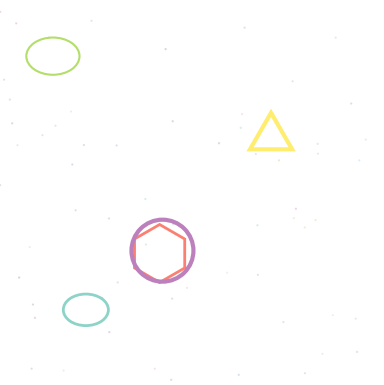[{"shape": "oval", "thickness": 2, "radius": 0.29, "center": [0.223, 0.195]}, {"shape": "hexagon", "thickness": 2, "radius": 0.38, "center": [0.415, 0.342]}, {"shape": "oval", "thickness": 1.5, "radius": 0.35, "center": [0.137, 0.854]}, {"shape": "circle", "thickness": 3, "radius": 0.4, "center": [0.422, 0.349]}, {"shape": "triangle", "thickness": 3, "radius": 0.32, "center": [0.704, 0.644]}]